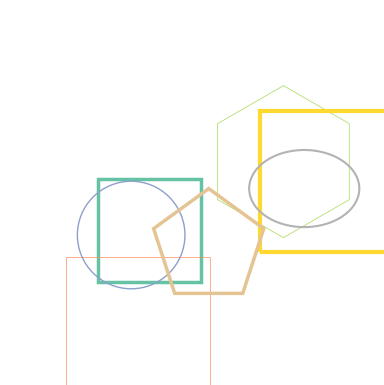[{"shape": "square", "thickness": 2.5, "radius": 0.67, "center": [0.39, 0.401]}, {"shape": "square", "thickness": 0.5, "radius": 0.94, "center": [0.357, 0.145]}, {"shape": "circle", "thickness": 1, "radius": 0.7, "center": [0.341, 0.39]}, {"shape": "hexagon", "thickness": 0.5, "radius": 0.99, "center": [0.736, 0.58]}, {"shape": "square", "thickness": 3, "radius": 0.91, "center": [0.859, 0.528]}, {"shape": "pentagon", "thickness": 2.5, "radius": 0.75, "center": [0.542, 0.36]}, {"shape": "oval", "thickness": 1.5, "radius": 0.72, "center": [0.79, 0.51]}]